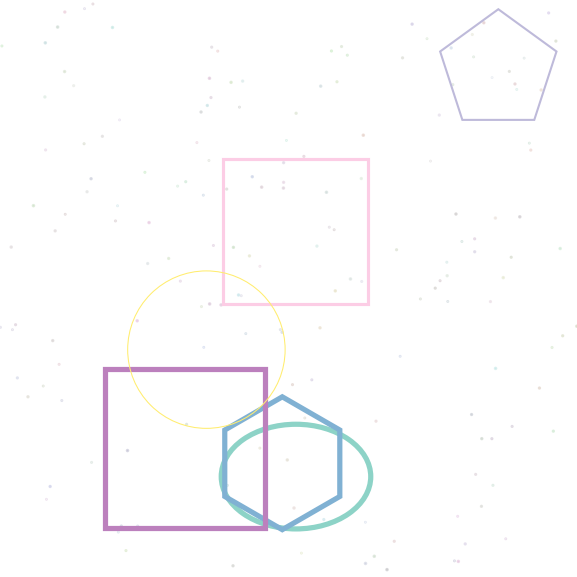[{"shape": "oval", "thickness": 2.5, "radius": 0.65, "center": [0.513, 0.174]}, {"shape": "pentagon", "thickness": 1, "radius": 0.53, "center": [0.863, 0.877]}, {"shape": "hexagon", "thickness": 2.5, "radius": 0.58, "center": [0.489, 0.197]}, {"shape": "square", "thickness": 1.5, "radius": 0.63, "center": [0.512, 0.598]}, {"shape": "square", "thickness": 2.5, "radius": 0.69, "center": [0.32, 0.222]}, {"shape": "circle", "thickness": 0.5, "radius": 0.68, "center": [0.357, 0.394]}]